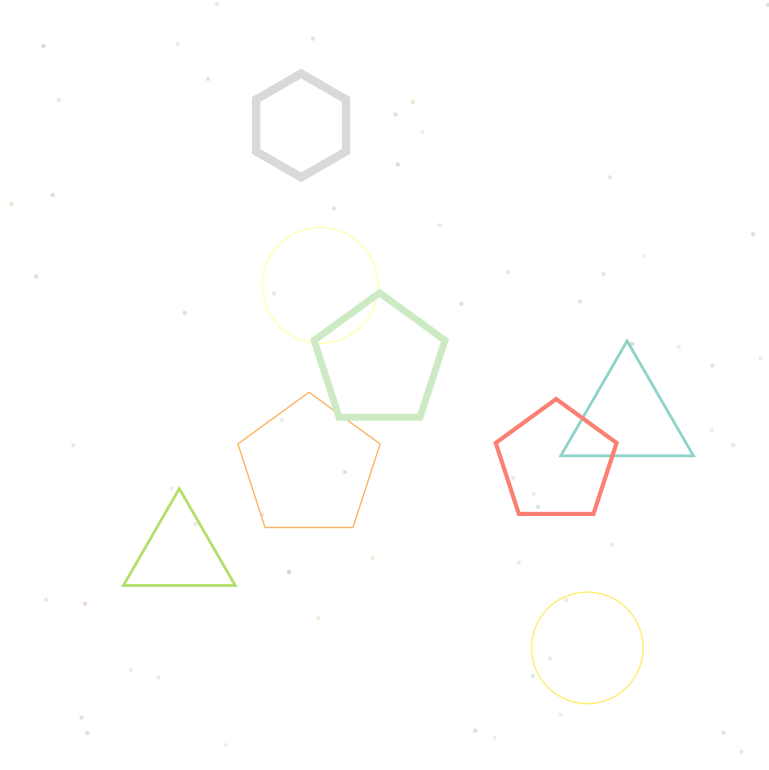[{"shape": "triangle", "thickness": 1, "radius": 0.5, "center": [0.814, 0.458]}, {"shape": "circle", "thickness": 0.5, "radius": 0.38, "center": [0.416, 0.629]}, {"shape": "pentagon", "thickness": 1.5, "radius": 0.41, "center": [0.722, 0.399]}, {"shape": "pentagon", "thickness": 0.5, "radius": 0.49, "center": [0.401, 0.393]}, {"shape": "triangle", "thickness": 1, "radius": 0.42, "center": [0.233, 0.282]}, {"shape": "hexagon", "thickness": 3, "radius": 0.34, "center": [0.391, 0.837]}, {"shape": "pentagon", "thickness": 2.5, "radius": 0.45, "center": [0.493, 0.53]}, {"shape": "circle", "thickness": 0.5, "radius": 0.36, "center": [0.763, 0.159]}]